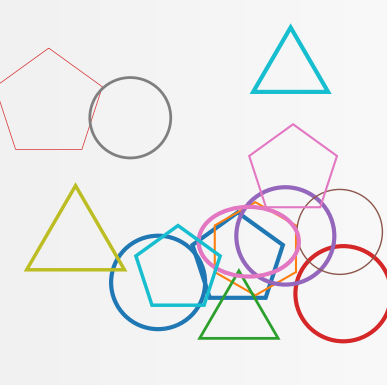[{"shape": "pentagon", "thickness": 3, "radius": 0.61, "center": [0.613, 0.326]}, {"shape": "circle", "thickness": 3, "radius": 0.61, "center": [0.408, 0.266]}, {"shape": "hexagon", "thickness": 1.5, "radius": 0.61, "center": [0.659, 0.354]}, {"shape": "triangle", "thickness": 2, "radius": 0.58, "center": [0.616, 0.18]}, {"shape": "pentagon", "thickness": 0.5, "radius": 0.73, "center": [0.126, 0.73]}, {"shape": "circle", "thickness": 3, "radius": 0.62, "center": [0.886, 0.237]}, {"shape": "circle", "thickness": 3, "radius": 0.63, "center": [0.736, 0.387]}, {"shape": "circle", "thickness": 1, "radius": 0.55, "center": [0.877, 0.398]}, {"shape": "oval", "thickness": 3, "radius": 0.65, "center": [0.642, 0.372]}, {"shape": "pentagon", "thickness": 1.5, "radius": 0.6, "center": [0.756, 0.558]}, {"shape": "circle", "thickness": 2, "radius": 0.52, "center": [0.336, 0.694]}, {"shape": "triangle", "thickness": 2.5, "radius": 0.73, "center": [0.195, 0.372]}, {"shape": "pentagon", "thickness": 2.5, "radius": 0.57, "center": [0.459, 0.3]}, {"shape": "triangle", "thickness": 3, "radius": 0.56, "center": [0.75, 0.817]}]